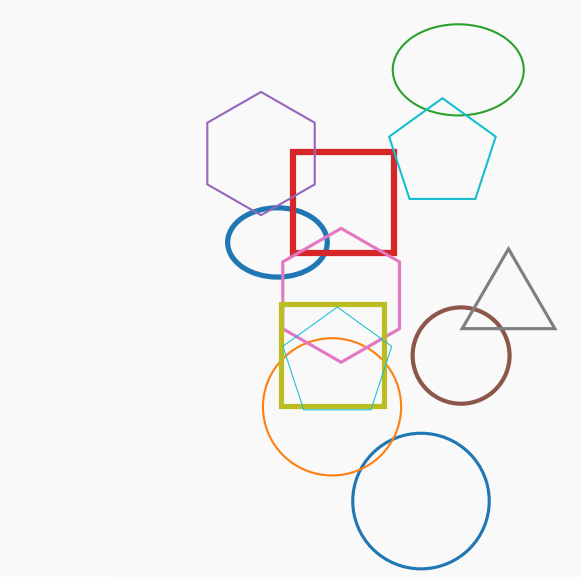[{"shape": "circle", "thickness": 1.5, "radius": 0.59, "center": [0.724, 0.132]}, {"shape": "oval", "thickness": 2.5, "radius": 0.43, "center": [0.477, 0.579]}, {"shape": "circle", "thickness": 1, "radius": 0.59, "center": [0.571, 0.295]}, {"shape": "oval", "thickness": 1, "radius": 0.56, "center": [0.788, 0.878]}, {"shape": "square", "thickness": 3, "radius": 0.44, "center": [0.591, 0.649]}, {"shape": "hexagon", "thickness": 1, "radius": 0.53, "center": [0.449, 0.733]}, {"shape": "circle", "thickness": 2, "radius": 0.42, "center": [0.793, 0.383]}, {"shape": "hexagon", "thickness": 1.5, "radius": 0.58, "center": [0.587, 0.488]}, {"shape": "triangle", "thickness": 1.5, "radius": 0.46, "center": [0.875, 0.476]}, {"shape": "square", "thickness": 2.5, "radius": 0.44, "center": [0.572, 0.385]}, {"shape": "pentagon", "thickness": 0.5, "radius": 0.49, "center": [0.58, 0.369]}, {"shape": "pentagon", "thickness": 1, "radius": 0.48, "center": [0.761, 0.733]}]